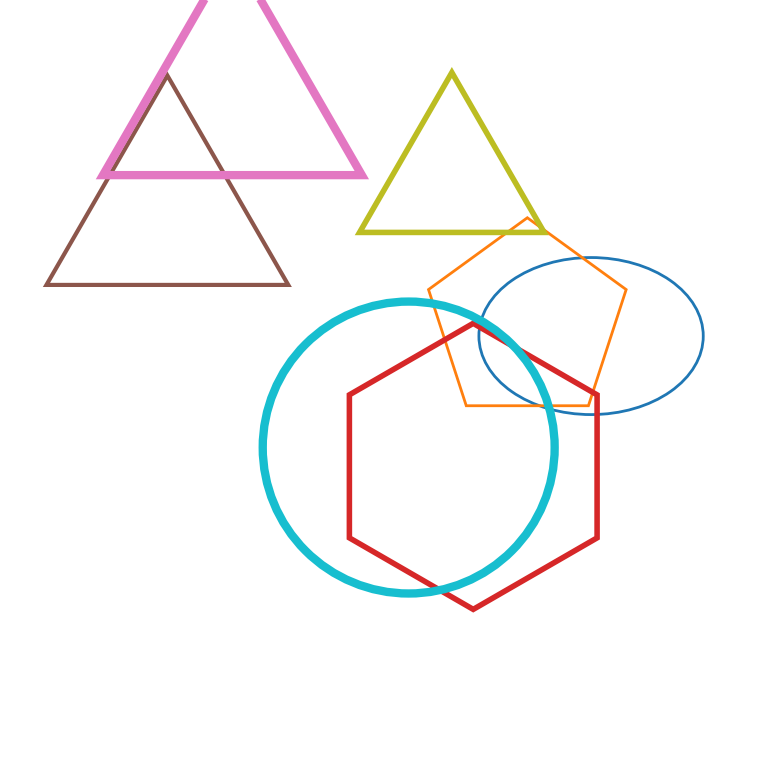[{"shape": "oval", "thickness": 1, "radius": 0.73, "center": [0.768, 0.564]}, {"shape": "pentagon", "thickness": 1, "radius": 0.67, "center": [0.685, 0.582]}, {"shape": "hexagon", "thickness": 2, "radius": 0.93, "center": [0.615, 0.394]}, {"shape": "triangle", "thickness": 1.5, "radius": 0.91, "center": [0.217, 0.721]}, {"shape": "triangle", "thickness": 3, "radius": 0.97, "center": [0.302, 0.87]}, {"shape": "triangle", "thickness": 2, "radius": 0.69, "center": [0.587, 0.767]}, {"shape": "circle", "thickness": 3, "radius": 0.95, "center": [0.531, 0.419]}]